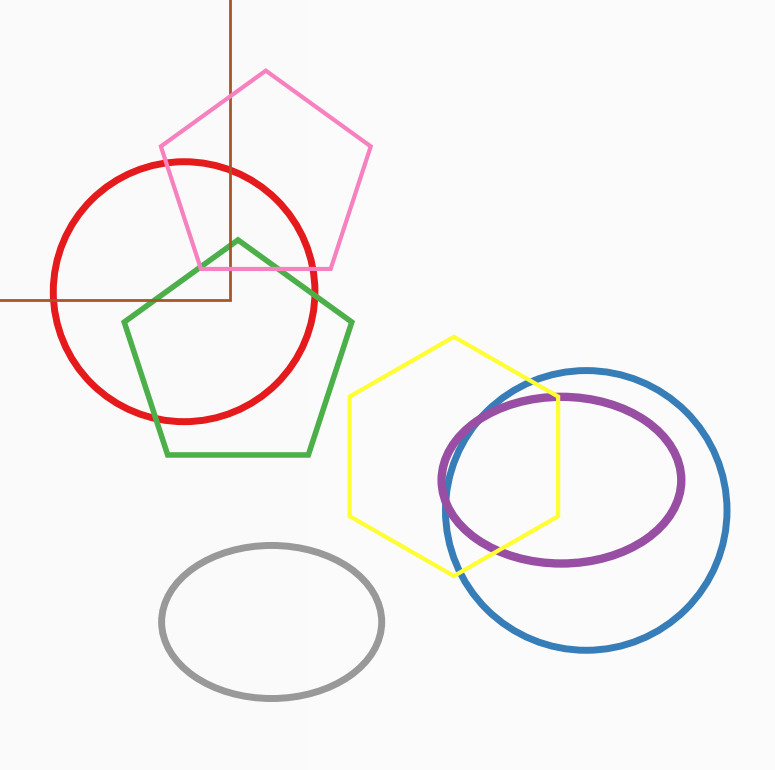[{"shape": "circle", "thickness": 2.5, "radius": 0.84, "center": [0.238, 0.621]}, {"shape": "circle", "thickness": 2.5, "radius": 0.91, "center": [0.756, 0.337]}, {"shape": "pentagon", "thickness": 2, "radius": 0.77, "center": [0.307, 0.534]}, {"shape": "oval", "thickness": 3, "radius": 0.77, "center": [0.724, 0.376]}, {"shape": "hexagon", "thickness": 1.5, "radius": 0.78, "center": [0.586, 0.407]}, {"shape": "square", "thickness": 1, "radius": 0.98, "center": [0.101, 0.806]}, {"shape": "pentagon", "thickness": 1.5, "radius": 0.71, "center": [0.343, 0.766]}, {"shape": "oval", "thickness": 2.5, "radius": 0.71, "center": [0.351, 0.192]}]